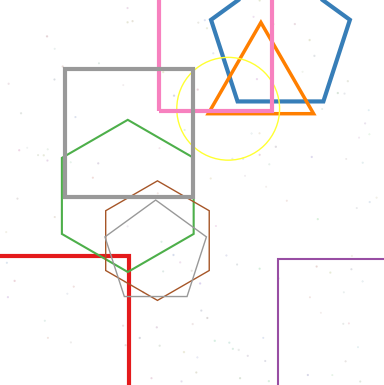[{"shape": "square", "thickness": 3, "radius": 0.86, "center": [0.164, 0.165]}, {"shape": "pentagon", "thickness": 3, "radius": 0.95, "center": [0.728, 0.89]}, {"shape": "hexagon", "thickness": 1.5, "radius": 0.99, "center": [0.332, 0.491]}, {"shape": "square", "thickness": 1.5, "radius": 0.88, "center": [0.897, 0.15]}, {"shape": "triangle", "thickness": 2.5, "radius": 0.79, "center": [0.678, 0.784]}, {"shape": "circle", "thickness": 1, "radius": 0.67, "center": [0.593, 0.718]}, {"shape": "hexagon", "thickness": 1, "radius": 0.78, "center": [0.409, 0.375]}, {"shape": "square", "thickness": 3, "radius": 0.73, "center": [0.559, 0.858]}, {"shape": "pentagon", "thickness": 1, "radius": 0.69, "center": [0.404, 0.342]}, {"shape": "square", "thickness": 3, "radius": 0.83, "center": [0.335, 0.654]}]